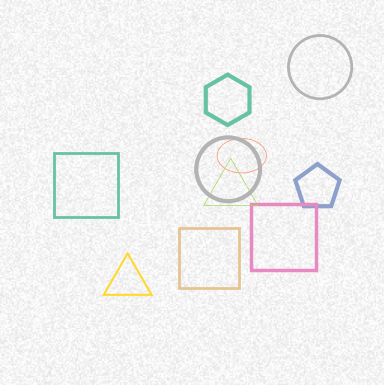[{"shape": "hexagon", "thickness": 3, "radius": 0.33, "center": [0.591, 0.741]}, {"shape": "square", "thickness": 2, "radius": 0.42, "center": [0.224, 0.519]}, {"shape": "oval", "thickness": 0.5, "radius": 0.32, "center": [0.628, 0.596]}, {"shape": "pentagon", "thickness": 3, "radius": 0.3, "center": [0.825, 0.513]}, {"shape": "square", "thickness": 2.5, "radius": 0.42, "center": [0.737, 0.385]}, {"shape": "triangle", "thickness": 0.5, "radius": 0.41, "center": [0.599, 0.507]}, {"shape": "triangle", "thickness": 1.5, "radius": 0.36, "center": [0.332, 0.27]}, {"shape": "square", "thickness": 2, "radius": 0.39, "center": [0.542, 0.329]}, {"shape": "circle", "thickness": 3, "radius": 0.41, "center": [0.593, 0.56]}, {"shape": "circle", "thickness": 2, "radius": 0.41, "center": [0.831, 0.826]}]